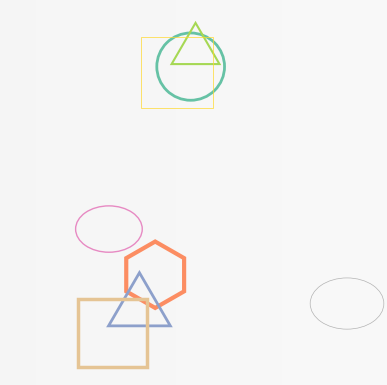[{"shape": "circle", "thickness": 2, "radius": 0.44, "center": [0.492, 0.827]}, {"shape": "hexagon", "thickness": 3, "radius": 0.43, "center": [0.4, 0.286]}, {"shape": "triangle", "thickness": 2, "radius": 0.46, "center": [0.36, 0.2]}, {"shape": "oval", "thickness": 1, "radius": 0.43, "center": [0.281, 0.405]}, {"shape": "triangle", "thickness": 1.5, "radius": 0.36, "center": [0.505, 0.869]}, {"shape": "square", "thickness": 0.5, "radius": 0.46, "center": [0.456, 0.812]}, {"shape": "square", "thickness": 2.5, "radius": 0.44, "center": [0.291, 0.136]}, {"shape": "oval", "thickness": 0.5, "radius": 0.48, "center": [0.896, 0.212]}]